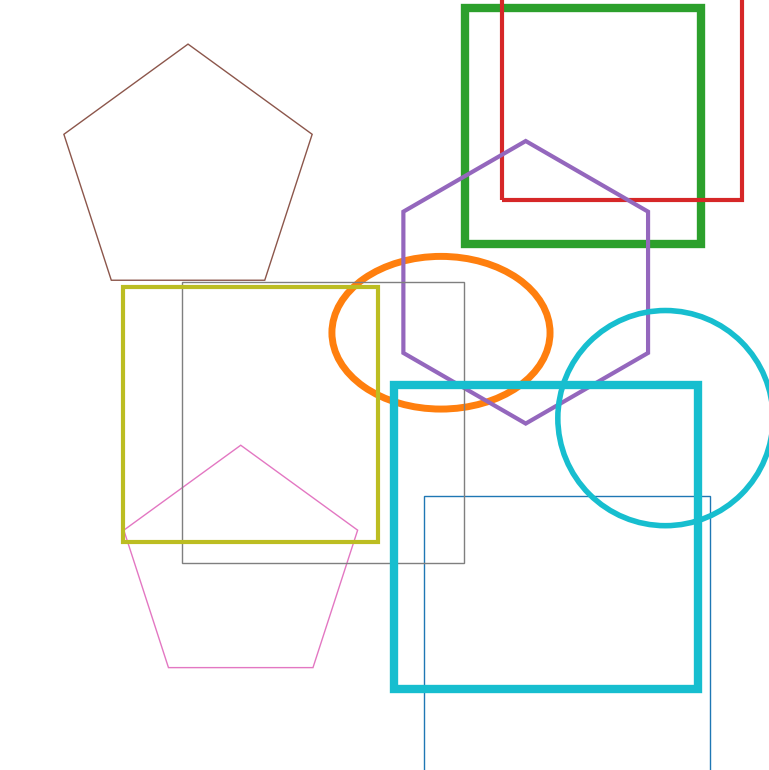[{"shape": "square", "thickness": 0.5, "radius": 0.93, "center": [0.736, 0.171]}, {"shape": "oval", "thickness": 2.5, "radius": 0.71, "center": [0.573, 0.568]}, {"shape": "square", "thickness": 3, "radius": 0.77, "center": [0.757, 0.836]}, {"shape": "square", "thickness": 1.5, "radius": 0.78, "center": [0.808, 0.896]}, {"shape": "hexagon", "thickness": 1.5, "radius": 0.92, "center": [0.683, 0.633]}, {"shape": "pentagon", "thickness": 0.5, "radius": 0.85, "center": [0.244, 0.773]}, {"shape": "pentagon", "thickness": 0.5, "radius": 0.8, "center": [0.313, 0.262]}, {"shape": "square", "thickness": 0.5, "radius": 0.91, "center": [0.419, 0.451]}, {"shape": "square", "thickness": 1.5, "radius": 0.83, "center": [0.325, 0.461]}, {"shape": "circle", "thickness": 2, "radius": 0.7, "center": [0.864, 0.457]}, {"shape": "square", "thickness": 3, "radius": 0.99, "center": [0.709, 0.303]}]